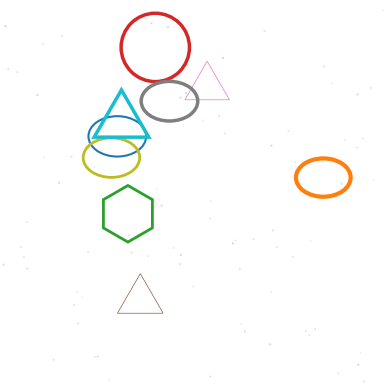[{"shape": "oval", "thickness": 1.5, "radius": 0.37, "center": [0.305, 0.646]}, {"shape": "oval", "thickness": 3, "radius": 0.36, "center": [0.84, 0.539]}, {"shape": "hexagon", "thickness": 2, "radius": 0.37, "center": [0.332, 0.445]}, {"shape": "circle", "thickness": 2.5, "radius": 0.44, "center": [0.403, 0.877]}, {"shape": "triangle", "thickness": 0.5, "radius": 0.34, "center": [0.364, 0.221]}, {"shape": "triangle", "thickness": 0.5, "radius": 0.33, "center": [0.538, 0.774]}, {"shape": "oval", "thickness": 2.5, "radius": 0.37, "center": [0.44, 0.737]}, {"shape": "oval", "thickness": 2, "radius": 0.37, "center": [0.289, 0.591]}, {"shape": "triangle", "thickness": 2.5, "radius": 0.41, "center": [0.315, 0.685]}]